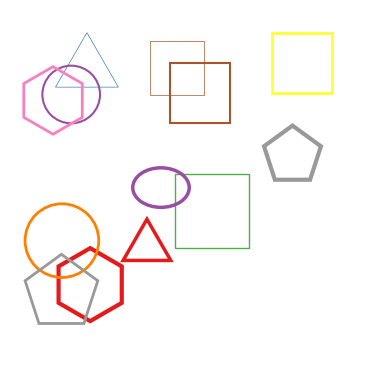[{"shape": "hexagon", "thickness": 3, "radius": 0.47, "center": [0.234, 0.261]}, {"shape": "triangle", "thickness": 2.5, "radius": 0.36, "center": [0.382, 0.359]}, {"shape": "triangle", "thickness": 0.5, "radius": 0.47, "center": [0.226, 0.821]}, {"shape": "square", "thickness": 1, "radius": 0.48, "center": [0.55, 0.452]}, {"shape": "circle", "thickness": 1.5, "radius": 0.37, "center": [0.185, 0.755]}, {"shape": "oval", "thickness": 2.5, "radius": 0.37, "center": [0.418, 0.513]}, {"shape": "circle", "thickness": 2, "radius": 0.48, "center": [0.161, 0.375]}, {"shape": "square", "thickness": 2, "radius": 0.39, "center": [0.783, 0.837]}, {"shape": "square", "thickness": 1.5, "radius": 0.39, "center": [0.519, 0.758]}, {"shape": "square", "thickness": 0.5, "radius": 0.35, "center": [0.46, 0.823]}, {"shape": "hexagon", "thickness": 2, "radius": 0.44, "center": [0.138, 0.739]}, {"shape": "pentagon", "thickness": 2, "radius": 0.5, "center": [0.16, 0.24]}, {"shape": "pentagon", "thickness": 3, "radius": 0.39, "center": [0.76, 0.596]}]